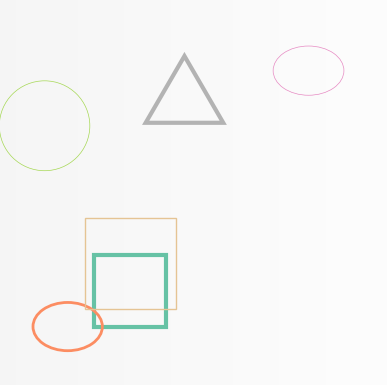[{"shape": "square", "thickness": 3, "radius": 0.46, "center": [0.335, 0.244]}, {"shape": "oval", "thickness": 2, "radius": 0.45, "center": [0.175, 0.152]}, {"shape": "oval", "thickness": 0.5, "radius": 0.46, "center": [0.796, 0.817]}, {"shape": "circle", "thickness": 0.5, "radius": 0.58, "center": [0.115, 0.673]}, {"shape": "square", "thickness": 1, "radius": 0.59, "center": [0.337, 0.316]}, {"shape": "triangle", "thickness": 3, "radius": 0.58, "center": [0.476, 0.739]}]